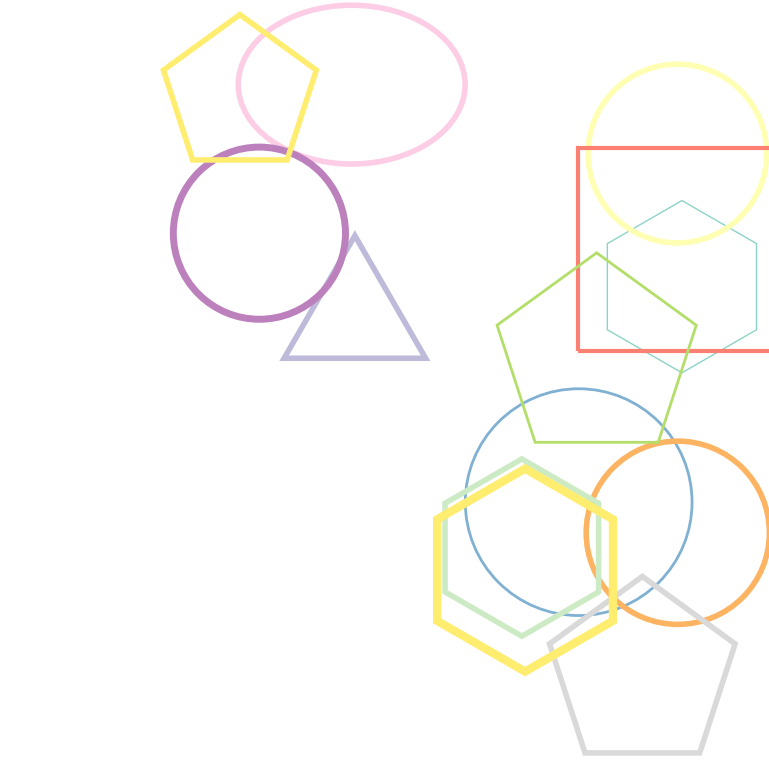[{"shape": "hexagon", "thickness": 0.5, "radius": 0.56, "center": [0.886, 0.628]}, {"shape": "circle", "thickness": 2, "radius": 0.58, "center": [0.88, 0.801]}, {"shape": "triangle", "thickness": 2, "radius": 0.53, "center": [0.461, 0.588]}, {"shape": "square", "thickness": 1.5, "radius": 0.66, "center": [0.883, 0.676]}, {"shape": "circle", "thickness": 1, "radius": 0.74, "center": [0.752, 0.348]}, {"shape": "circle", "thickness": 2, "radius": 0.59, "center": [0.88, 0.308]}, {"shape": "pentagon", "thickness": 1, "radius": 0.68, "center": [0.775, 0.536]}, {"shape": "oval", "thickness": 2, "radius": 0.74, "center": [0.457, 0.89]}, {"shape": "pentagon", "thickness": 2, "radius": 0.63, "center": [0.834, 0.125]}, {"shape": "circle", "thickness": 2.5, "radius": 0.56, "center": [0.337, 0.697]}, {"shape": "hexagon", "thickness": 2, "radius": 0.58, "center": [0.678, 0.289]}, {"shape": "hexagon", "thickness": 3, "radius": 0.66, "center": [0.682, 0.26]}, {"shape": "pentagon", "thickness": 2, "radius": 0.52, "center": [0.312, 0.877]}]